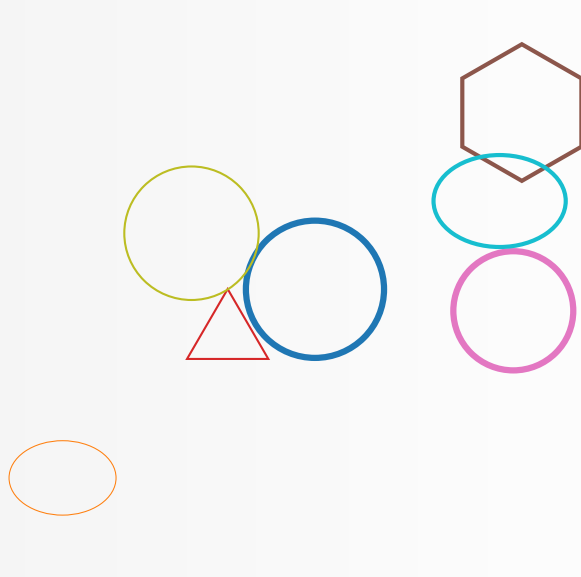[{"shape": "circle", "thickness": 3, "radius": 0.59, "center": [0.542, 0.498]}, {"shape": "oval", "thickness": 0.5, "radius": 0.46, "center": [0.108, 0.172]}, {"shape": "triangle", "thickness": 1, "radius": 0.4, "center": [0.392, 0.418]}, {"shape": "hexagon", "thickness": 2, "radius": 0.59, "center": [0.898, 0.804]}, {"shape": "circle", "thickness": 3, "radius": 0.52, "center": [0.883, 0.461]}, {"shape": "circle", "thickness": 1, "radius": 0.58, "center": [0.329, 0.595]}, {"shape": "oval", "thickness": 2, "radius": 0.57, "center": [0.86, 0.651]}]